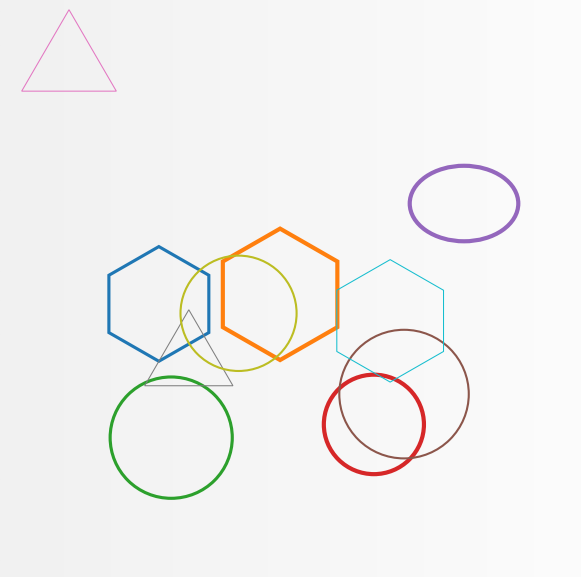[{"shape": "hexagon", "thickness": 1.5, "radius": 0.5, "center": [0.273, 0.473]}, {"shape": "hexagon", "thickness": 2, "radius": 0.57, "center": [0.482, 0.489]}, {"shape": "circle", "thickness": 1.5, "radius": 0.53, "center": [0.295, 0.241]}, {"shape": "circle", "thickness": 2, "radius": 0.43, "center": [0.643, 0.264]}, {"shape": "oval", "thickness": 2, "radius": 0.47, "center": [0.798, 0.647]}, {"shape": "circle", "thickness": 1, "radius": 0.56, "center": [0.695, 0.317]}, {"shape": "triangle", "thickness": 0.5, "radius": 0.47, "center": [0.119, 0.888]}, {"shape": "triangle", "thickness": 0.5, "radius": 0.44, "center": [0.325, 0.375]}, {"shape": "circle", "thickness": 1, "radius": 0.5, "center": [0.41, 0.457]}, {"shape": "hexagon", "thickness": 0.5, "radius": 0.53, "center": [0.671, 0.444]}]